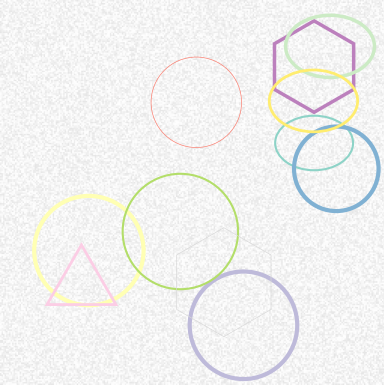[{"shape": "oval", "thickness": 1.5, "radius": 0.51, "center": [0.816, 0.629]}, {"shape": "circle", "thickness": 3, "radius": 0.71, "center": [0.231, 0.349]}, {"shape": "circle", "thickness": 3, "radius": 0.7, "center": [0.632, 0.155]}, {"shape": "circle", "thickness": 0.5, "radius": 0.59, "center": [0.51, 0.734]}, {"shape": "circle", "thickness": 3, "radius": 0.55, "center": [0.873, 0.562]}, {"shape": "circle", "thickness": 1.5, "radius": 0.75, "center": [0.469, 0.399]}, {"shape": "triangle", "thickness": 2, "radius": 0.52, "center": [0.212, 0.261]}, {"shape": "hexagon", "thickness": 0.5, "radius": 0.71, "center": [0.581, 0.267]}, {"shape": "hexagon", "thickness": 2.5, "radius": 0.59, "center": [0.816, 0.827]}, {"shape": "oval", "thickness": 2.5, "radius": 0.58, "center": [0.857, 0.88]}, {"shape": "oval", "thickness": 2, "radius": 0.57, "center": [0.814, 0.738]}]